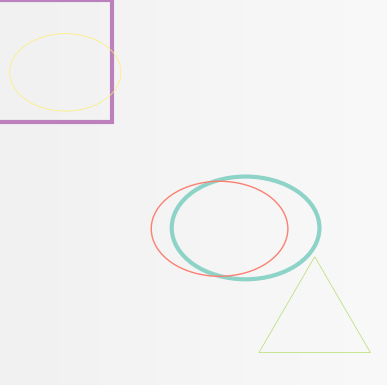[{"shape": "oval", "thickness": 3, "radius": 0.95, "center": [0.634, 0.408]}, {"shape": "oval", "thickness": 1, "radius": 0.88, "center": [0.567, 0.406]}, {"shape": "triangle", "thickness": 0.5, "radius": 0.83, "center": [0.812, 0.167]}, {"shape": "square", "thickness": 3, "radius": 0.79, "center": [0.131, 0.843]}, {"shape": "oval", "thickness": 0.5, "radius": 0.72, "center": [0.169, 0.812]}]